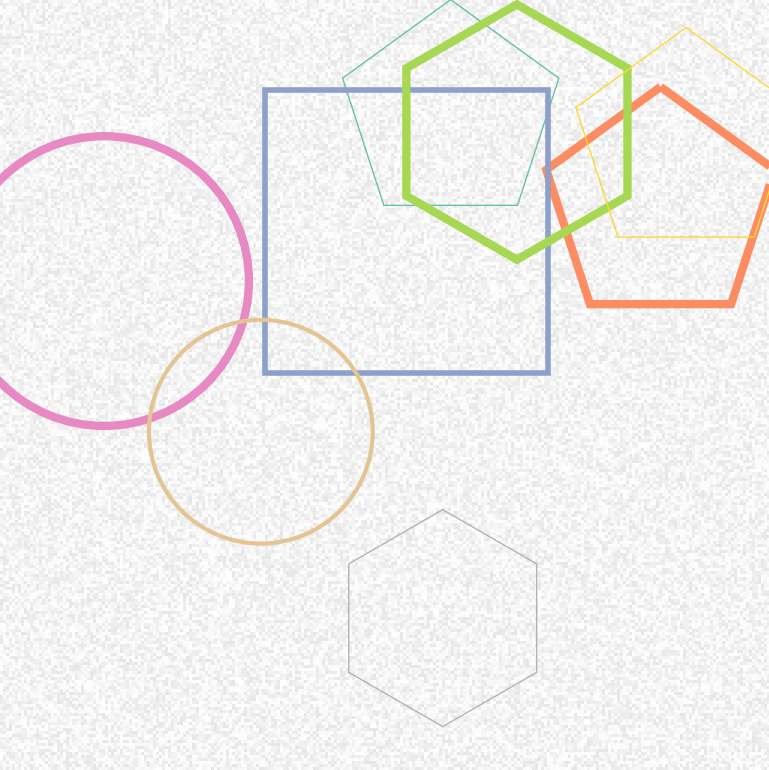[{"shape": "pentagon", "thickness": 0.5, "radius": 0.74, "center": [0.585, 0.853]}, {"shape": "pentagon", "thickness": 3, "radius": 0.78, "center": [0.858, 0.731]}, {"shape": "square", "thickness": 2, "radius": 0.92, "center": [0.528, 0.699]}, {"shape": "circle", "thickness": 3, "radius": 0.94, "center": [0.135, 0.635]}, {"shape": "hexagon", "thickness": 3, "radius": 0.83, "center": [0.671, 0.829]}, {"shape": "pentagon", "thickness": 0.5, "radius": 0.75, "center": [0.891, 0.814]}, {"shape": "circle", "thickness": 1.5, "radius": 0.73, "center": [0.339, 0.439]}, {"shape": "hexagon", "thickness": 0.5, "radius": 0.7, "center": [0.575, 0.197]}]